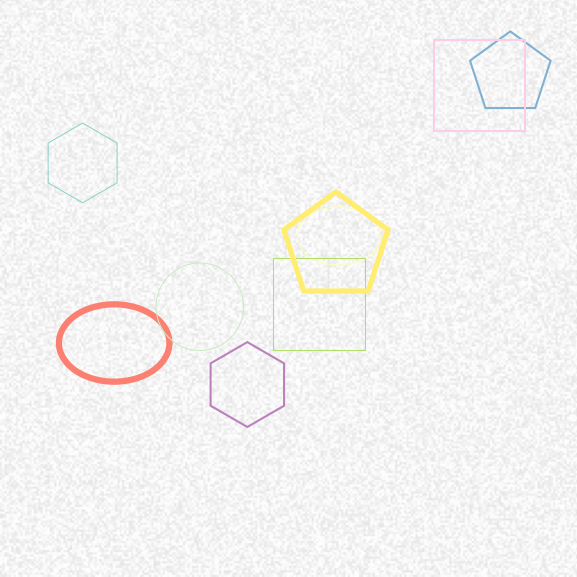[{"shape": "hexagon", "thickness": 0.5, "radius": 0.34, "center": [0.143, 0.717]}, {"shape": "oval", "thickness": 0.5, "radius": 0.36, "center": [0.587, 0.59]}, {"shape": "oval", "thickness": 3, "radius": 0.48, "center": [0.198, 0.405]}, {"shape": "pentagon", "thickness": 1, "radius": 0.37, "center": [0.884, 0.871]}, {"shape": "square", "thickness": 0.5, "radius": 0.4, "center": [0.553, 0.473]}, {"shape": "square", "thickness": 1, "radius": 0.39, "center": [0.83, 0.851]}, {"shape": "hexagon", "thickness": 1, "radius": 0.37, "center": [0.428, 0.333]}, {"shape": "circle", "thickness": 0.5, "radius": 0.38, "center": [0.346, 0.468]}, {"shape": "pentagon", "thickness": 2.5, "radius": 0.47, "center": [0.582, 0.572]}]